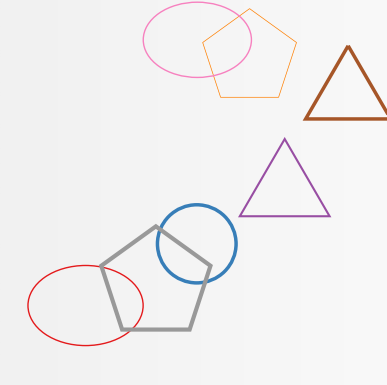[{"shape": "oval", "thickness": 1, "radius": 0.74, "center": [0.221, 0.206]}, {"shape": "circle", "thickness": 2.5, "radius": 0.51, "center": [0.508, 0.367]}, {"shape": "triangle", "thickness": 1.5, "radius": 0.67, "center": [0.735, 0.505]}, {"shape": "pentagon", "thickness": 0.5, "radius": 0.64, "center": [0.644, 0.85]}, {"shape": "triangle", "thickness": 2.5, "radius": 0.63, "center": [0.898, 0.754]}, {"shape": "oval", "thickness": 1, "radius": 0.7, "center": [0.509, 0.897]}, {"shape": "pentagon", "thickness": 3, "radius": 0.74, "center": [0.402, 0.264]}]